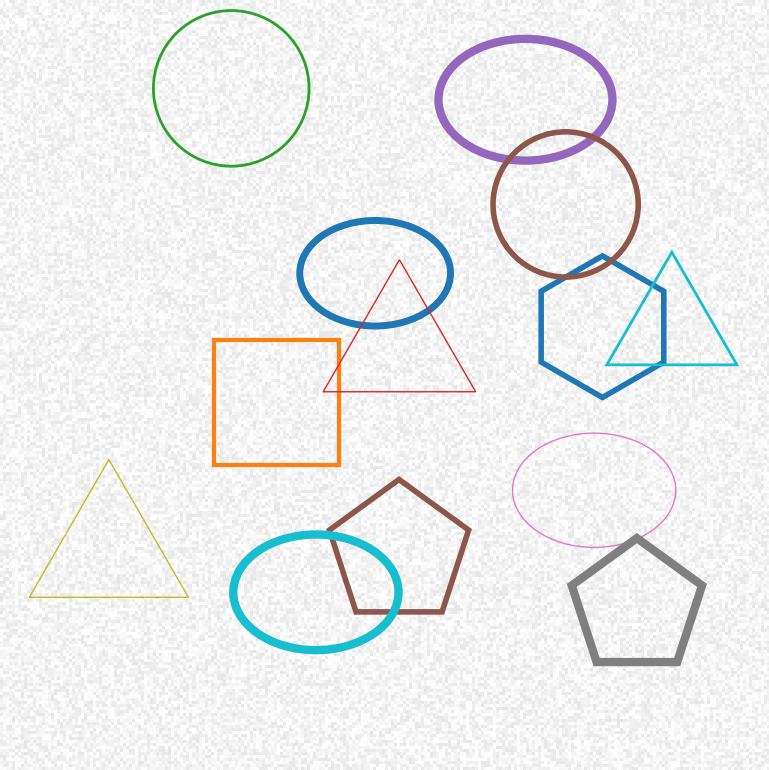[{"shape": "oval", "thickness": 2.5, "radius": 0.49, "center": [0.487, 0.645]}, {"shape": "hexagon", "thickness": 2, "radius": 0.46, "center": [0.782, 0.576]}, {"shape": "square", "thickness": 1.5, "radius": 0.41, "center": [0.359, 0.477]}, {"shape": "circle", "thickness": 1, "radius": 0.51, "center": [0.3, 0.885]}, {"shape": "triangle", "thickness": 0.5, "radius": 0.57, "center": [0.519, 0.548]}, {"shape": "oval", "thickness": 3, "radius": 0.56, "center": [0.682, 0.87]}, {"shape": "pentagon", "thickness": 2, "radius": 0.48, "center": [0.518, 0.282]}, {"shape": "circle", "thickness": 2, "radius": 0.47, "center": [0.735, 0.735]}, {"shape": "oval", "thickness": 0.5, "radius": 0.53, "center": [0.772, 0.363]}, {"shape": "pentagon", "thickness": 3, "radius": 0.44, "center": [0.827, 0.212]}, {"shape": "triangle", "thickness": 0.5, "radius": 0.6, "center": [0.141, 0.284]}, {"shape": "triangle", "thickness": 1, "radius": 0.49, "center": [0.873, 0.575]}, {"shape": "oval", "thickness": 3, "radius": 0.54, "center": [0.41, 0.231]}]